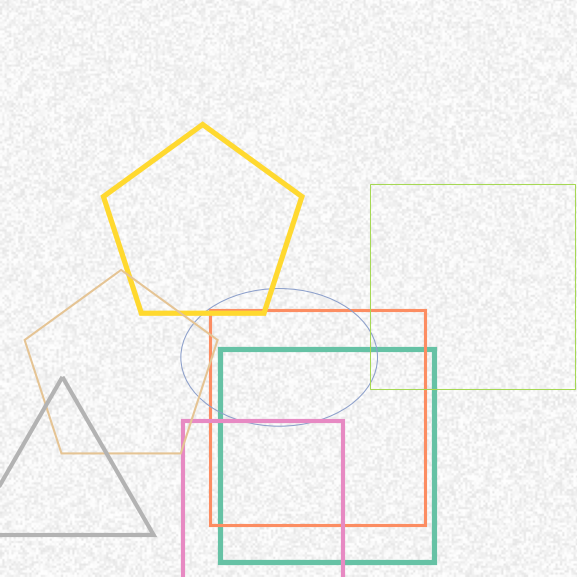[{"shape": "square", "thickness": 2.5, "radius": 0.92, "center": [0.567, 0.21]}, {"shape": "square", "thickness": 1.5, "radius": 0.93, "center": [0.55, 0.276]}, {"shape": "oval", "thickness": 0.5, "radius": 0.85, "center": [0.483, 0.38]}, {"shape": "square", "thickness": 2, "radius": 0.7, "center": [0.455, 0.131]}, {"shape": "square", "thickness": 0.5, "radius": 0.89, "center": [0.819, 0.503]}, {"shape": "pentagon", "thickness": 2.5, "radius": 0.9, "center": [0.351, 0.603]}, {"shape": "pentagon", "thickness": 1, "radius": 0.88, "center": [0.21, 0.356]}, {"shape": "triangle", "thickness": 2, "radius": 0.91, "center": [0.108, 0.164]}]